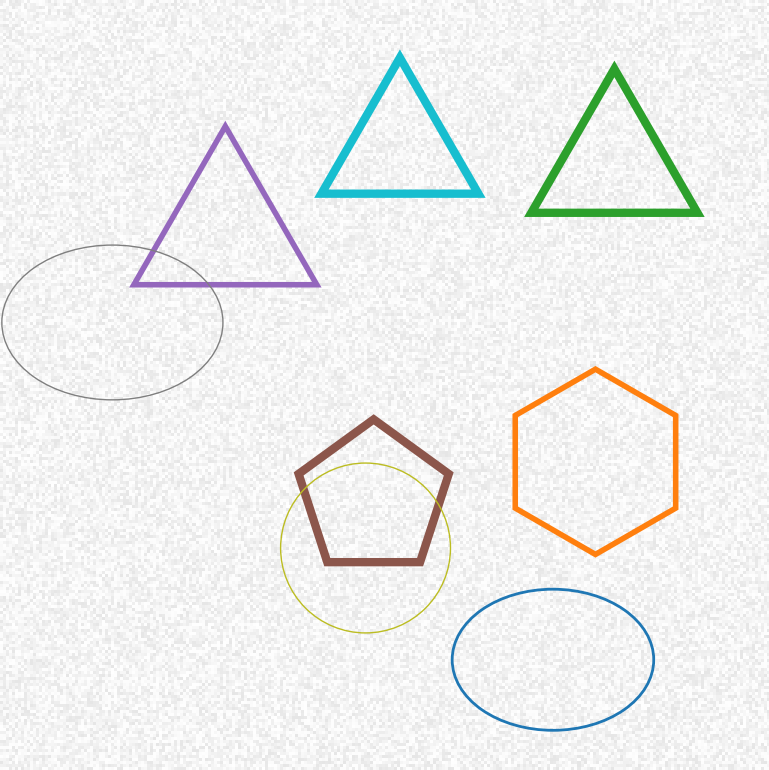[{"shape": "oval", "thickness": 1, "radius": 0.65, "center": [0.718, 0.143]}, {"shape": "hexagon", "thickness": 2, "radius": 0.6, "center": [0.773, 0.4]}, {"shape": "triangle", "thickness": 3, "radius": 0.62, "center": [0.798, 0.786]}, {"shape": "triangle", "thickness": 2, "radius": 0.69, "center": [0.293, 0.699]}, {"shape": "pentagon", "thickness": 3, "radius": 0.51, "center": [0.485, 0.353]}, {"shape": "oval", "thickness": 0.5, "radius": 0.72, "center": [0.146, 0.581]}, {"shape": "circle", "thickness": 0.5, "radius": 0.55, "center": [0.475, 0.288]}, {"shape": "triangle", "thickness": 3, "radius": 0.59, "center": [0.519, 0.807]}]